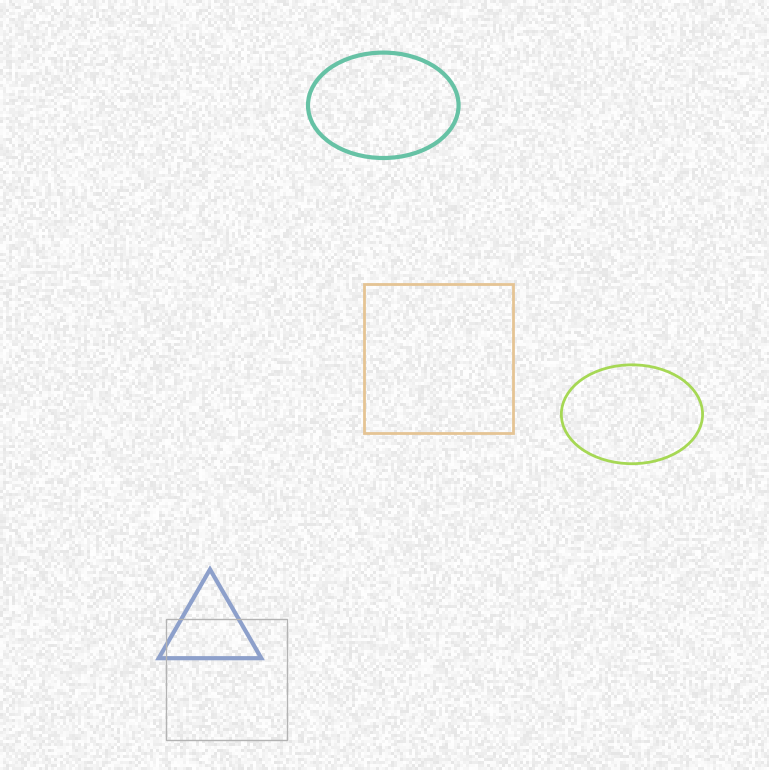[{"shape": "oval", "thickness": 1.5, "radius": 0.49, "center": [0.498, 0.863]}, {"shape": "triangle", "thickness": 1.5, "radius": 0.38, "center": [0.273, 0.184]}, {"shape": "oval", "thickness": 1, "radius": 0.46, "center": [0.821, 0.462]}, {"shape": "square", "thickness": 1, "radius": 0.48, "center": [0.57, 0.534]}, {"shape": "square", "thickness": 0.5, "radius": 0.39, "center": [0.294, 0.117]}]